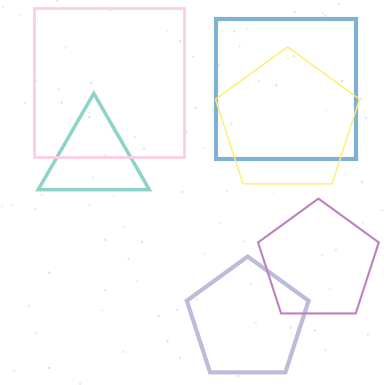[{"shape": "triangle", "thickness": 2.5, "radius": 0.83, "center": [0.244, 0.591]}, {"shape": "pentagon", "thickness": 3, "radius": 0.83, "center": [0.643, 0.167]}, {"shape": "square", "thickness": 3, "radius": 0.91, "center": [0.743, 0.769]}, {"shape": "square", "thickness": 2, "radius": 0.97, "center": [0.283, 0.785]}, {"shape": "pentagon", "thickness": 1.5, "radius": 0.82, "center": [0.827, 0.319]}, {"shape": "pentagon", "thickness": 1, "radius": 0.98, "center": [0.747, 0.681]}]